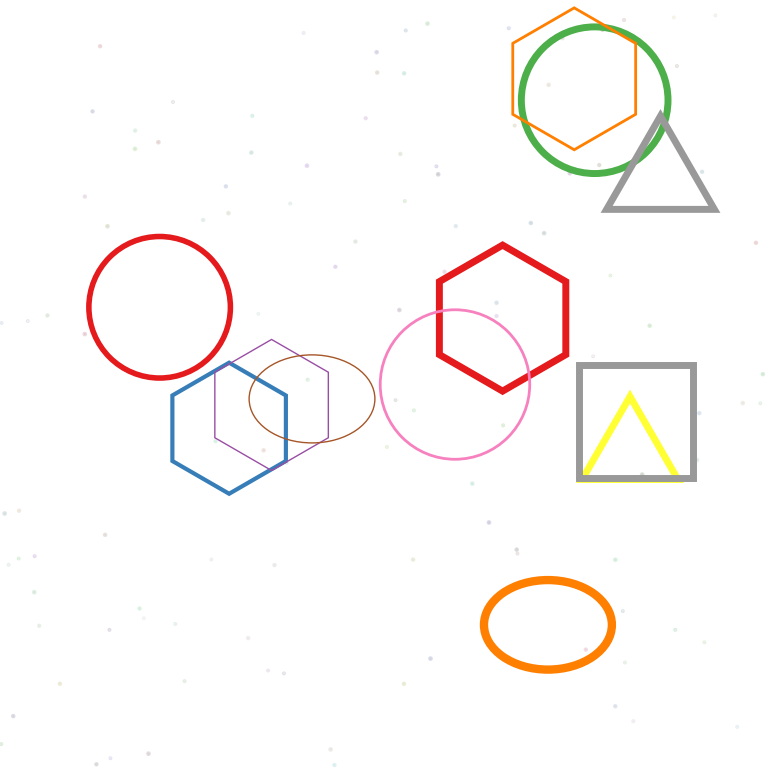[{"shape": "circle", "thickness": 2, "radius": 0.46, "center": [0.207, 0.601]}, {"shape": "hexagon", "thickness": 2.5, "radius": 0.47, "center": [0.653, 0.587]}, {"shape": "hexagon", "thickness": 1.5, "radius": 0.43, "center": [0.298, 0.444]}, {"shape": "circle", "thickness": 2.5, "radius": 0.48, "center": [0.772, 0.87]}, {"shape": "hexagon", "thickness": 0.5, "radius": 0.43, "center": [0.353, 0.474]}, {"shape": "hexagon", "thickness": 1, "radius": 0.46, "center": [0.746, 0.898]}, {"shape": "oval", "thickness": 3, "radius": 0.42, "center": [0.712, 0.189]}, {"shape": "triangle", "thickness": 2.5, "radius": 0.36, "center": [0.818, 0.413]}, {"shape": "oval", "thickness": 0.5, "radius": 0.41, "center": [0.405, 0.482]}, {"shape": "circle", "thickness": 1, "radius": 0.49, "center": [0.591, 0.501]}, {"shape": "triangle", "thickness": 2.5, "radius": 0.4, "center": [0.858, 0.768]}, {"shape": "square", "thickness": 2.5, "radius": 0.37, "center": [0.826, 0.453]}]